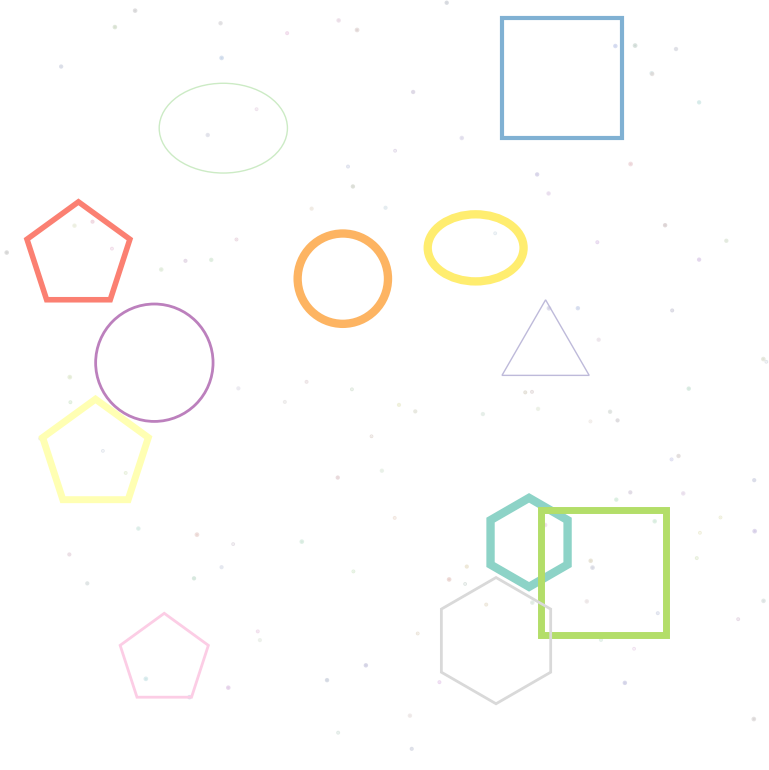[{"shape": "hexagon", "thickness": 3, "radius": 0.29, "center": [0.687, 0.296]}, {"shape": "pentagon", "thickness": 2.5, "radius": 0.36, "center": [0.124, 0.409]}, {"shape": "triangle", "thickness": 0.5, "radius": 0.33, "center": [0.709, 0.545]}, {"shape": "pentagon", "thickness": 2, "radius": 0.35, "center": [0.102, 0.668]}, {"shape": "square", "thickness": 1.5, "radius": 0.39, "center": [0.73, 0.899]}, {"shape": "circle", "thickness": 3, "radius": 0.29, "center": [0.445, 0.638]}, {"shape": "square", "thickness": 2.5, "radius": 0.41, "center": [0.783, 0.257]}, {"shape": "pentagon", "thickness": 1, "radius": 0.3, "center": [0.213, 0.143]}, {"shape": "hexagon", "thickness": 1, "radius": 0.41, "center": [0.644, 0.168]}, {"shape": "circle", "thickness": 1, "radius": 0.38, "center": [0.2, 0.529]}, {"shape": "oval", "thickness": 0.5, "radius": 0.42, "center": [0.29, 0.834]}, {"shape": "oval", "thickness": 3, "radius": 0.31, "center": [0.618, 0.678]}]